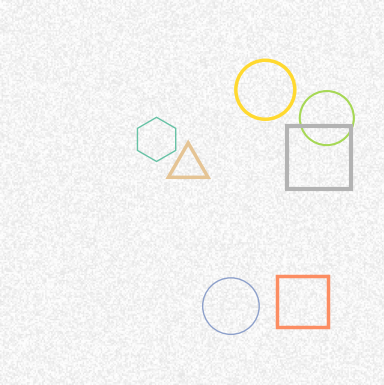[{"shape": "hexagon", "thickness": 1, "radius": 0.29, "center": [0.407, 0.638]}, {"shape": "square", "thickness": 2.5, "radius": 0.33, "center": [0.786, 0.217]}, {"shape": "circle", "thickness": 1, "radius": 0.37, "center": [0.6, 0.205]}, {"shape": "circle", "thickness": 1.5, "radius": 0.35, "center": [0.849, 0.693]}, {"shape": "circle", "thickness": 2.5, "radius": 0.38, "center": [0.689, 0.767]}, {"shape": "triangle", "thickness": 2.5, "radius": 0.3, "center": [0.489, 0.569]}, {"shape": "square", "thickness": 3, "radius": 0.41, "center": [0.828, 0.591]}]